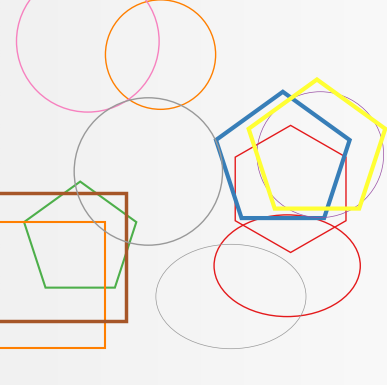[{"shape": "hexagon", "thickness": 1, "radius": 0.83, "center": [0.75, 0.509]}, {"shape": "oval", "thickness": 1, "radius": 0.94, "center": [0.741, 0.31]}, {"shape": "pentagon", "thickness": 3, "radius": 0.91, "center": [0.73, 0.58]}, {"shape": "pentagon", "thickness": 1.5, "radius": 0.76, "center": [0.207, 0.376]}, {"shape": "circle", "thickness": 0.5, "radius": 0.82, "center": [0.827, 0.598]}, {"shape": "circle", "thickness": 1, "radius": 0.71, "center": [0.414, 0.858]}, {"shape": "square", "thickness": 1.5, "radius": 0.82, "center": [0.107, 0.259]}, {"shape": "pentagon", "thickness": 3, "radius": 0.93, "center": [0.818, 0.608]}, {"shape": "square", "thickness": 2.5, "radius": 0.83, "center": [0.158, 0.333]}, {"shape": "circle", "thickness": 1, "radius": 0.92, "center": [0.227, 0.893]}, {"shape": "oval", "thickness": 0.5, "radius": 0.97, "center": [0.596, 0.23]}, {"shape": "circle", "thickness": 1, "radius": 0.96, "center": [0.383, 0.555]}]